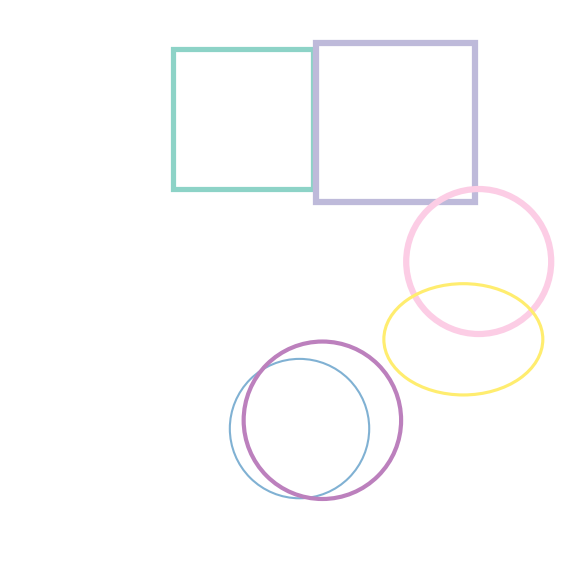[{"shape": "square", "thickness": 2.5, "radius": 0.61, "center": [0.42, 0.793]}, {"shape": "square", "thickness": 3, "radius": 0.69, "center": [0.685, 0.787]}, {"shape": "circle", "thickness": 1, "radius": 0.6, "center": [0.519, 0.257]}, {"shape": "circle", "thickness": 3, "radius": 0.63, "center": [0.829, 0.546]}, {"shape": "circle", "thickness": 2, "radius": 0.68, "center": [0.558, 0.271]}, {"shape": "oval", "thickness": 1.5, "radius": 0.69, "center": [0.802, 0.412]}]